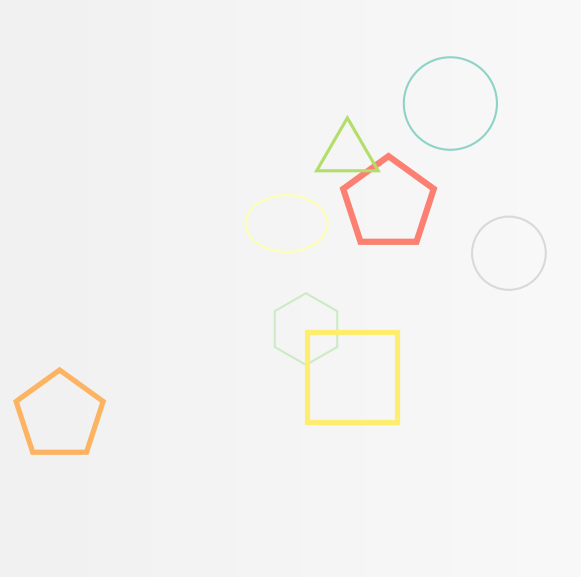[{"shape": "circle", "thickness": 1, "radius": 0.4, "center": [0.775, 0.82]}, {"shape": "oval", "thickness": 1, "radius": 0.35, "center": [0.493, 0.612]}, {"shape": "pentagon", "thickness": 3, "radius": 0.41, "center": [0.668, 0.647]}, {"shape": "pentagon", "thickness": 2.5, "radius": 0.39, "center": [0.103, 0.28]}, {"shape": "triangle", "thickness": 1.5, "radius": 0.31, "center": [0.598, 0.734]}, {"shape": "circle", "thickness": 1, "radius": 0.32, "center": [0.876, 0.561]}, {"shape": "hexagon", "thickness": 1, "radius": 0.31, "center": [0.526, 0.429]}, {"shape": "square", "thickness": 2.5, "radius": 0.39, "center": [0.605, 0.346]}]